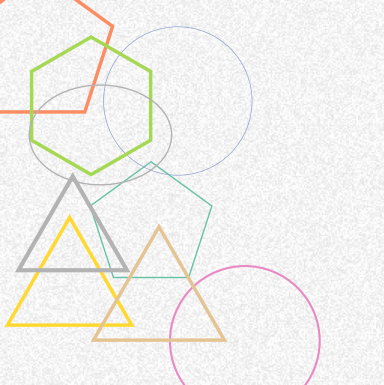[{"shape": "pentagon", "thickness": 1, "radius": 0.83, "center": [0.392, 0.414]}, {"shape": "pentagon", "thickness": 2.5, "radius": 0.99, "center": [0.103, 0.87]}, {"shape": "circle", "thickness": 0.5, "radius": 0.96, "center": [0.462, 0.738]}, {"shape": "circle", "thickness": 1.5, "radius": 0.97, "center": [0.636, 0.115]}, {"shape": "hexagon", "thickness": 2.5, "radius": 0.89, "center": [0.237, 0.725]}, {"shape": "triangle", "thickness": 2.5, "radius": 0.93, "center": [0.181, 0.249]}, {"shape": "triangle", "thickness": 2.5, "radius": 0.98, "center": [0.413, 0.215]}, {"shape": "triangle", "thickness": 3, "radius": 0.81, "center": [0.189, 0.379]}, {"shape": "oval", "thickness": 1, "radius": 0.93, "center": [0.261, 0.649]}]